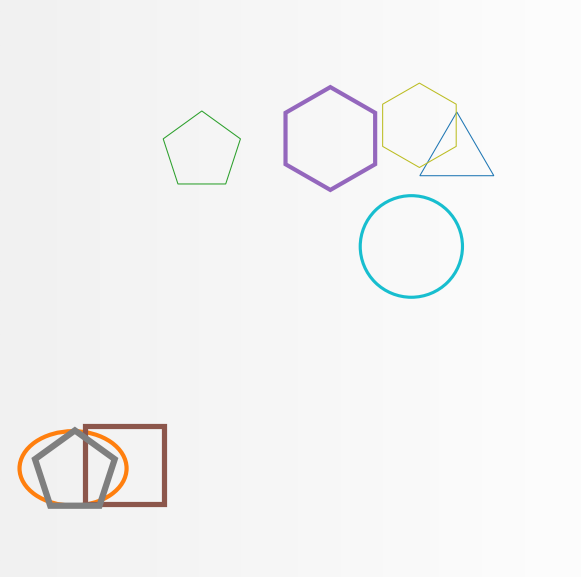[{"shape": "triangle", "thickness": 0.5, "radius": 0.37, "center": [0.786, 0.732]}, {"shape": "oval", "thickness": 2, "radius": 0.46, "center": [0.126, 0.188]}, {"shape": "pentagon", "thickness": 0.5, "radius": 0.35, "center": [0.347, 0.737]}, {"shape": "hexagon", "thickness": 2, "radius": 0.45, "center": [0.568, 0.759]}, {"shape": "square", "thickness": 2.5, "radius": 0.34, "center": [0.214, 0.194]}, {"shape": "pentagon", "thickness": 3, "radius": 0.36, "center": [0.129, 0.182]}, {"shape": "hexagon", "thickness": 0.5, "radius": 0.37, "center": [0.722, 0.782]}, {"shape": "circle", "thickness": 1.5, "radius": 0.44, "center": [0.708, 0.572]}]